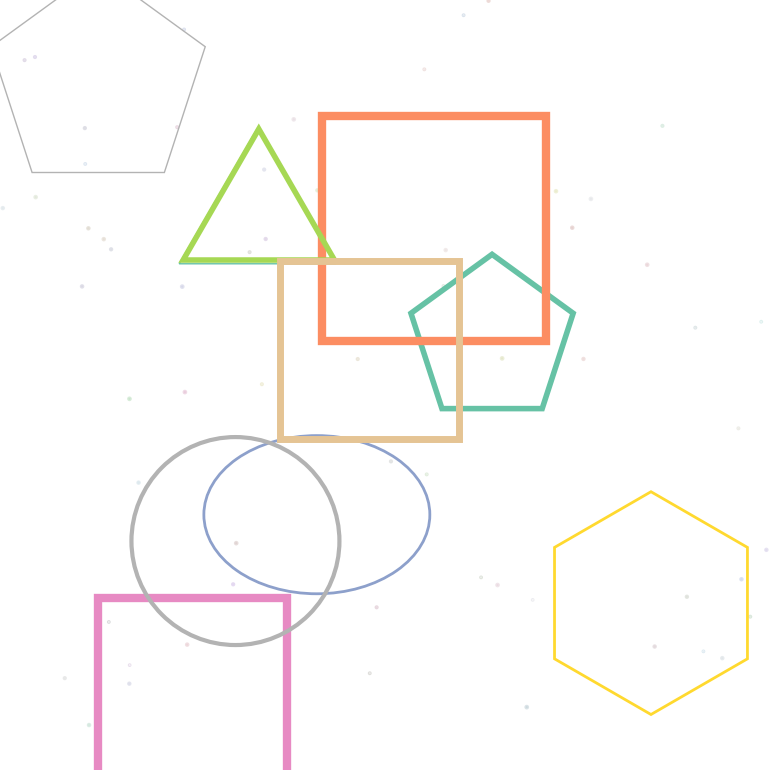[{"shape": "triangle", "thickness": 0.5, "radius": 0.59, "center": [0.335, 0.716]}, {"shape": "pentagon", "thickness": 2, "radius": 0.55, "center": [0.639, 0.559]}, {"shape": "square", "thickness": 3, "radius": 0.73, "center": [0.563, 0.703]}, {"shape": "oval", "thickness": 1, "radius": 0.73, "center": [0.411, 0.332]}, {"shape": "square", "thickness": 3, "radius": 0.61, "center": [0.25, 0.101]}, {"shape": "triangle", "thickness": 2, "radius": 0.57, "center": [0.336, 0.719]}, {"shape": "hexagon", "thickness": 1, "radius": 0.72, "center": [0.845, 0.217]}, {"shape": "square", "thickness": 2.5, "radius": 0.58, "center": [0.48, 0.545]}, {"shape": "pentagon", "thickness": 0.5, "radius": 0.73, "center": [0.128, 0.894]}, {"shape": "circle", "thickness": 1.5, "radius": 0.68, "center": [0.306, 0.297]}]